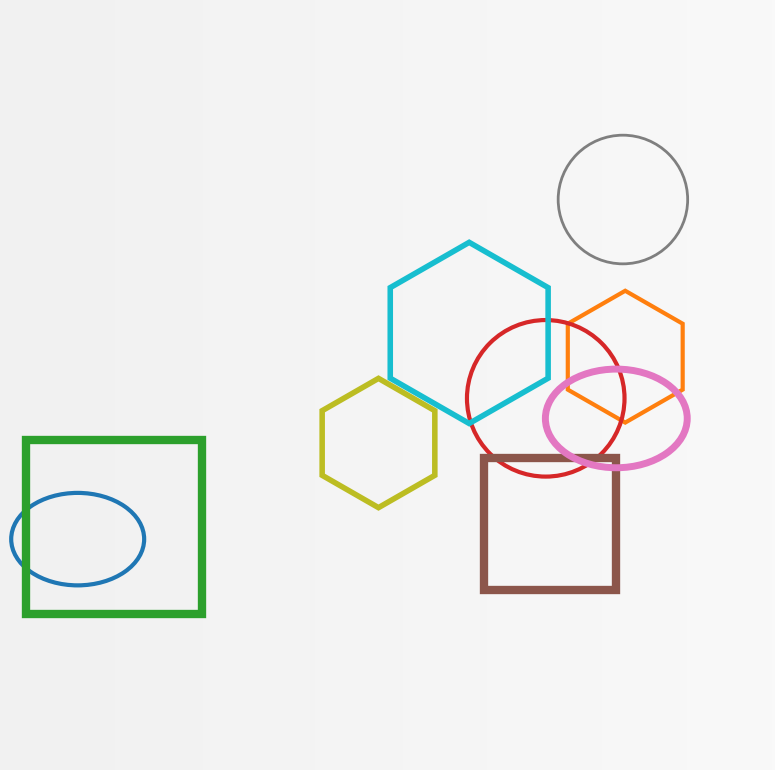[{"shape": "oval", "thickness": 1.5, "radius": 0.43, "center": [0.1, 0.3]}, {"shape": "hexagon", "thickness": 1.5, "radius": 0.43, "center": [0.807, 0.537]}, {"shape": "square", "thickness": 3, "radius": 0.57, "center": [0.147, 0.315]}, {"shape": "circle", "thickness": 1.5, "radius": 0.51, "center": [0.704, 0.483]}, {"shape": "square", "thickness": 3, "radius": 0.43, "center": [0.71, 0.319]}, {"shape": "oval", "thickness": 2.5, "radius": 0.46, "center": [0.795, 0.457]}, {"shape": "circle", "thickness": 1, "radius": 0.42, "center": [0.804, 0.741]}, {"shape": "hexagon", "thickness": 2, "radius": 0.42, "center": [0.488, 0.425]}, {"shape": "hexagon", "thickness": 2, "radius": 0.59, "center": [0.605, 0.568]}]